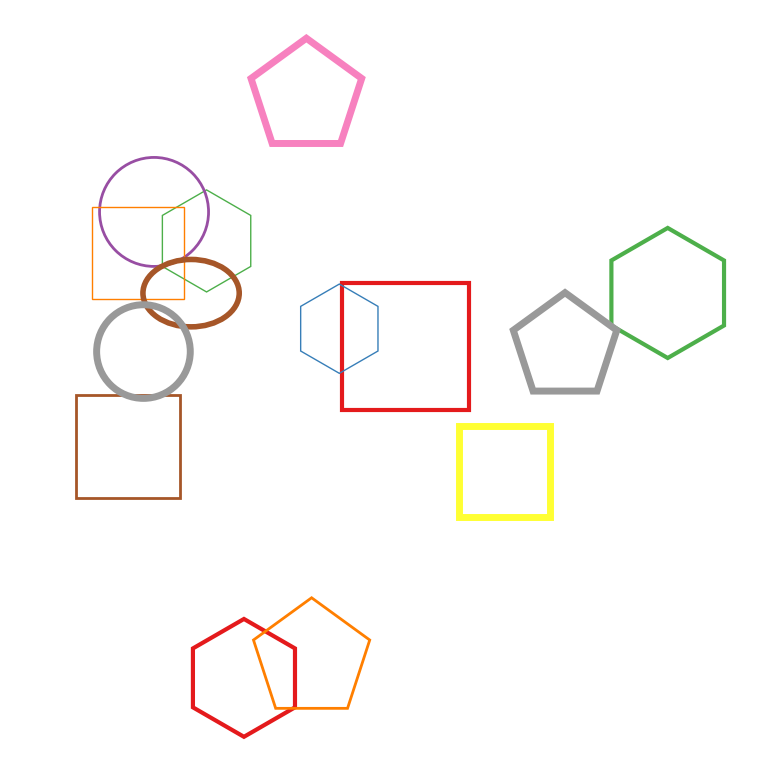[{"shape": "square", "thickness": 1.5, "radius": 0.41, "center": [0.526, 0.55]}, {"shape": "hexagon", "thickness": 1.5, "radius": 0.38, "center": [0.317, 0.12]}, {"shape": "hexagon", "thickness": 0.5, "radius": 0.29, "center": [0.441, 0.573]}, {"shape": "hexagon", "thickness": 0.5, "radius": 0.33, "center": [0.268, 0.687]}, {"shape": "hexagon", "thickness": 1.5, "radius": 0.42, "center": [0.867, 0.62]}, {"shape": "circle", "thickness": 1, "radius": 0.35, "center": [0.2, 0.725]}, {"shape": "square", "thickness": 0.5, "radius": 0.3, "center": [0.179, 0.671]}, {"shape": "pentagon", "thickness": 1, "radius": 0.4, "center": [0.405, 0.144]}, {"shape": "square", "thickness": 2.5, "radius": 0.3, "center": [0.655, 0.388]}, {"shape": "square", "thickness": 1, "radius": 0.34, "center": [0.166, 0.42]}, {"shape": "oval", "thickness": 2, "radius": 0.31, "center": [0.248, 0.619]}, {"shape": "pentagon", "thickness": 2.5, "radius": 0.38, "center": [0.398, 0.875]}, {"shape": "pentagon", "thickness": 2.5, "radius": 0.35, "center": [0.734, 0.549]}, {"shape": "circle", "thickness": 2.5, "radius": 0.3, "center": [0.186, 0.543]}]